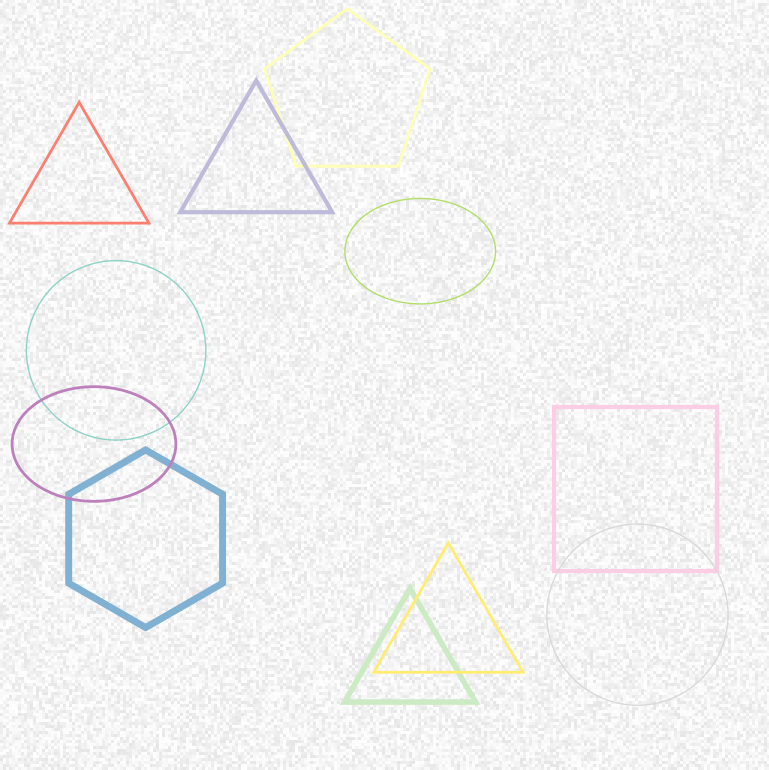[{"shape": "circle", "thickness": 0.5, "radius": 0.58, "center": [0.151, 0.545]}, {"shape": "pentagon", "thickness": 1, "radius": 0.56, "center": [0.451, 0.876]}, {"shape": "triangle", "thickness": 1.5, "radius": 0.57, "center": [0.333, 0.781]}, {"shape": "triangle", "thickness": 1, "radius": 0.52, "center": [0.103, 0.763]}, {"shape": "hexagon", "thickness": 2.5, "radius": 0.58, "center": [0.189, 0.3]}, {"shape": "oval", "thickness": 0.5, "radius": 0.49, "center": [0.546, 0.674]}, {"shape": "square", "thickness": 1.5, "radius": 0.53, "center": [0.826, 0.365]}, {"shape": "circle", "thickness": 0.5, "radius": 0.59, "center": [0.828, 0.202]}, {"shape": "oval", "thickness": 1, "radius": 0.53, "center": [0.122, 0.423]}, {"shape": "triangle", "thickness": 2, "radius": 0.49, "center": [0.532, 0.137]}, {"shape": "triangle", "thickness": 1, "radius": 0.56, "center": [0.582, 0.183]}]